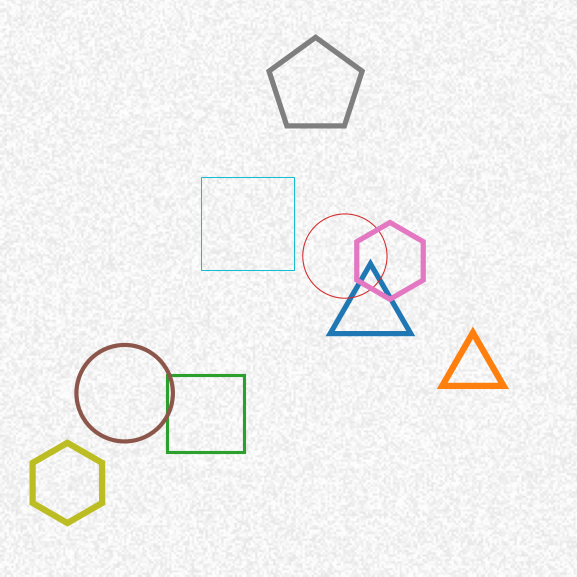[{"shape": "triangle", "thickness": 2.5, "radius": 0.4, "center": [0.641, 0.462]}, {"shape": "triangle", "thickness": 3, "radius": 0.31, "center": [0.819, 0.362]}, {"shape": "square", "thickness": 1.5, "radius": 0.33, "center": [0.355, 0.283]}, {"shape": "circle", "thickness": 0.5, "radius": 0.36, "center": [0.597, 0.556]}, {"shape": "circle", "thickness": 2, "radius": 0.42, "center": [0.216, 0.318]}, {"shape": "hexagon", "thickness": 2.5, "radius": 0.33, "center": [0.675, 0.547]}, {"shape": "pentagon", "thickness": 2.5, "radius": 0.42, "center": [0.547, 0.85]}, {"shape": "hexagon", "thickness": 3, "radius": 0.35, "center": [0.117, 0.163]}, {"shape": "square", "thickness": 0.5, "radius": 0.4, "center": [0.428, 0.612]}]